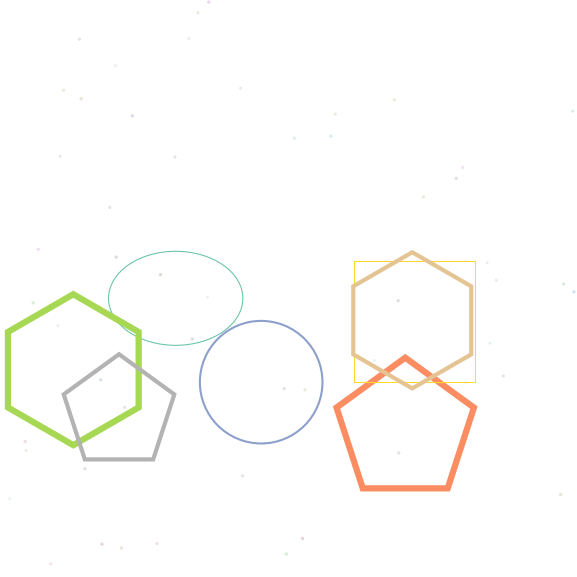[{"shape": "oval", "thickness": 0.5, "radius": 0.58, "center": [0.304, 0.483]}, {"shape": "pentagon", "thickness": 3, "radius": 0.63, "center": [0.702, 0.255]}, {"shape": "circle", "thickness": 1, "radius": 0.53, "center": [0.452, 0.337]}, {"shape": "hexagon", "thickness": 3, "radius": 0.65, "center": [0.127, 0.359]}, {"shape": "square", "thickness": 0.5, "radius": 0.52, "center": [0.718, 0.443]}, {"shape": "hexagon", "thickness": 2, "radius": 0.59, "center": [0.714, 0.444]}, {"shape": "pentagon", "thickness": 2, "radius": 0.5, "center": [0.206, 0.285]}]